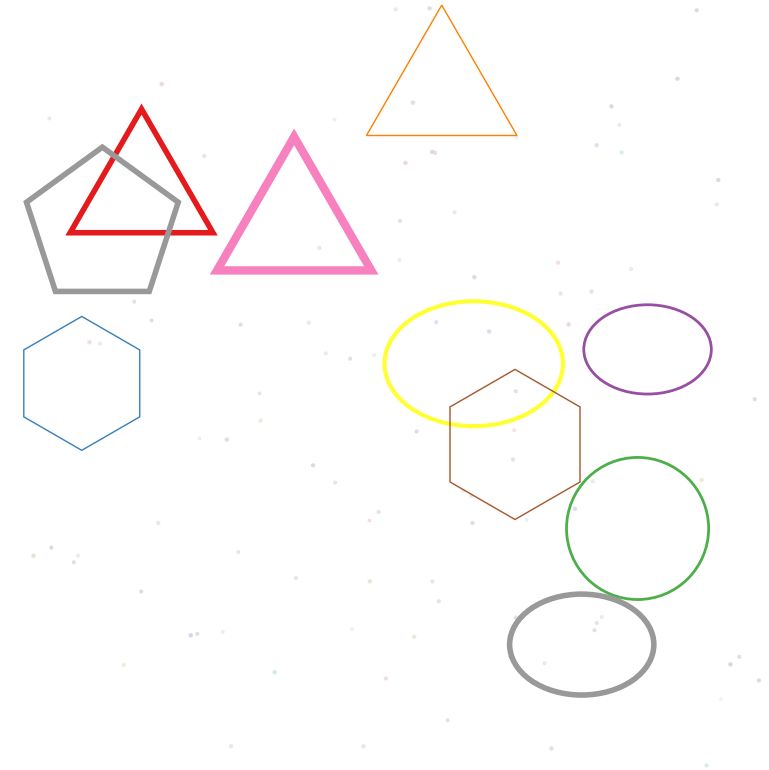[{"shape": "triangle", "thickness": 2, "radius": 0.54, "center": [0.184, 0.751]}, {"shape": "hexagon", "thickness": 0.5, "radius": 0.43, "center": [0.106, 0.502]}, {"shape": "circle", "thickness": 1, "radius": 0.46, "center": [0.828, 0.314]}, {"shape": "oval", "thickness": 1, "radius": 0.41, "center": [0.841, 0.546]}, {"shape": "triangle", "thickness": 0.5, "radius": 0.56, "center": [0.574, 0.88]}, {"shape": "oval", "thickness": 1.5, "radius": 0.58, "center": [0.615, 0.528]}, {"shape": "hexagon", "thickness": 0.5, "radius": 0.49, "center": [0.669, 0.423]}, {"shape": "triangle", "thickness": 3, "radius": 0.58, "center": [0.382, 0.707]}, {"shape": "pentagon", "thickness": 2, "radius": 0.52, "center": [0.133, 0.705]}, {"shape": "oval", "thickness": 2, "radius": 0.47, "center": [0.755, 0.163]}]